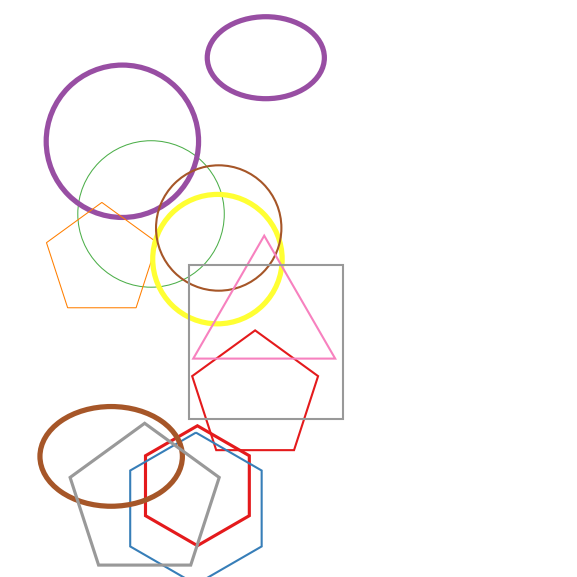[{"shape": "pentagon", "thickness": 1, "radius": 0.57, "center": [0.442, 0.312]}, {"shape": "hexagon", "thickness": 1.5, "radius": 0.52, "center": [0.342, 0.158]}, {"shape": "hexagon", "thickness": 1, "radius": 0.66, "center": [0.339, 0.119]}, {"shape": "circle", "thickness": 0.5, "radius": 0.63, "center": [0.262, 0.629]}, {"shape": "oval", "thickness": 2.5, "radius": 0.51, "center": [0.46, 0.899]}, {"shape": "circle", "thickness": 2.5, "radius": 0.66, "center": [0.212, 0.755]}, {"shape": "pentagon", "thickness": 0.5, "radius": 0.5, "center": [0.176, 0.548]}, {"shape": "circle", "thickness": 2.5, "radius": 0.56, "center": [0.377, 0.55]}, {"shape": "circle", "thickness": 1, "radius": 0.54, "center": [0.379, 0.604]}, {"shape": "oval", "thickness": 2.5, "radius": 0.62, "center": [0.193, 0.209]}, {"shape": "triangle", "thickness": 1, "radius": 0.71, "center": [0.458, 0.449]}, {"shape": "pentagon", "thickness": 1.5, "radius": 0.68, "center": [0.25, 0.13]}, {"shape": "square", "thickness": 1, "radius": 0.67, "center": [0.461, 0.407]}]